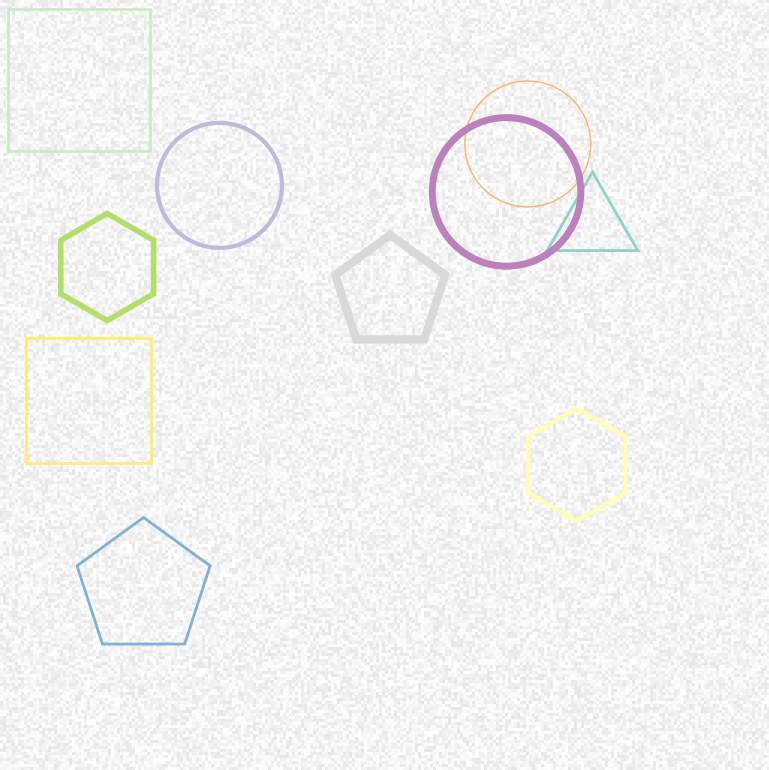[{"shape": "triangle", "thickness": 1, "radius": 0.34, "center": [0.769, 0.709]}, {"shape": "hexagon", "thickness": 1.5, "radius": 0.37, "center": [0.749, 0.396]}, {"shape": "circle", "thickness": 1.5, "radius": 0.41, "center": [0.285, 0.759]}, {"shape": "pentagon", "thickness": 1, "radius": 0.45, "center": [0.186, 0.237]}, {"shape": "circle", "thickness": 0.5, "radius": 0.41, "center": [0.685, 0.813]}, {"shape": "hexagon", "thickness": 2, "radius": 0.35, "center": [0.139, 0.653]}, {"shape": "pentagon", "thickness": 3, "radius": 0.37, "center": [0.507, 0.62]}, {"shape": "circle", "thickness": 2.5, "radius": 0.48, "center": [0.658, 0.751]}, {"shape": "square", "thickness": 1, "radius": 0.46, "center": [0.102, 0.896]}, {"shape": "square", "thickness": 1, "radius": 0.41, "center": [0.115, 0.48]}]